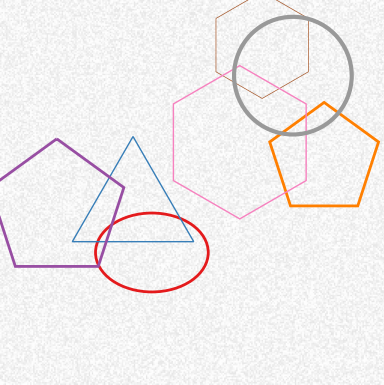[{"shape": "oval", "thickness": 2, "radius": 0.73, "center": [0.394, 0.344]}, {"shape": "triangle", "thickness": 1, "radius": 0.91, "center": [0.345, 0.463]}, {"shape": "pentagon", "thickness": 2, "radius": 0.92, "center": [0.148, 0.456]}, {"shape": "pentagon", "thickness": 2, "radius": 0.74, "center": [0.842, 0.585]}, {"shape": "hexagon", "thickness": 0.5, "radius": 0.69, "center": [0.681, 0.883]}, {"shape": "hexagon", "thickness": 1, "radius": 1.0, "center": [0.623, 0.631]}, {"shape": "circle", "thickness": 3, "radius": 0.76, "center": [0.761, 0.804]}]